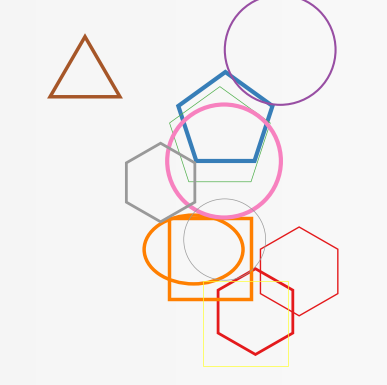[{"shape": "hexagon", "thickness": 1, "radius": 0.58, "center": [0.772, 0.295]}, {"shape": "hexagon", "thickness": 2, "radius": 0.56, "center": [0.659, 0.191]}, {"shape": "pentagon", "thickness": 3, "radius": 0.64, "center": [0.582, 0.685]}, {"shape": "pentagon", "thickness": 0.5, "radius": 0.68, "center": [0.567, 0.638]}, {"shape": "circle", "thickness": 1.5, "radius": 0.71, "center": [0.723, 0.871]}, {"shape": "oval", "thickness": 2.5, "radius": 0.64, "center": [0.5, 0.352]}, {"shape": "square", "thickness": 2.5, "radius": 0.53, "center": [0.543, 0.329]}, {"shape": "square", "thickness": 0.5, "radius": 0.55, "center": [0.634, 0.16]}, {"shape": "triangle", "thickness": 2.5, "radius": 0.52, "center": [0.219, 0.801]}, {"shape": "circle", "thickness": 3, "radius": 0.73, "center": [0.578, 0.582]}, {"shape": "circle", "thickness": 0.5, "radius": 0.53, "center": [0.58, 0.378]}, {"shape": "hexagon", "thickness": 2, "radius": 0.51, "center": [0.414, 0.526]}]